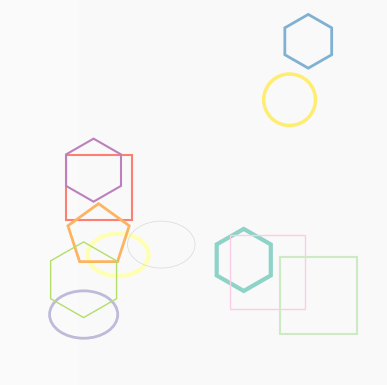[{"shape": "hexagon", "thickness": 3, "radius": 0.4, "center": [0.629, 0.325]}, {"shape": "oval", "thickness": 3, "radius": 0.39, "center": [0.305, 0.338]}, {"shape": "oval", "thickness": 2, "radius": 0.44, "center": [0.216, 0.183]}, {"shape": "square", "thickness": 1.5, "radius": 0.43, "center": [0.255, 0.513]}, {"shape": "hexagon", "thickness": 2, "radius": 0.35, "center": [0.796, 0.893]}, {"shape": "pentagon", "thickness": 2, "radius": 0.42, "center": [0.254, 0.388]}, {"shape": "hexagon", "thickness": 1, "radius": 0.49, "center": [0.216, 0.273]}, {"shape": "square", "thickness": 1, "radius": 0.48, "center": [0.691, 0.292]}, {"shape": "oval", "thickness": 0.5, "radius": 0.44, "center": [0.416, 0.365]}, {"shape": "hexagon", "thickness": 1.5, "radius": 0.41, "center": [0.241, 0.558]}, {"shape": "square", "thickness": 1.5, "radius": 0.5, "center": [0.822, 0.232]}, {"shape": "circle", "thickness": 2.5, "radius": 0.33, "center": [0.747, 0.741]}]